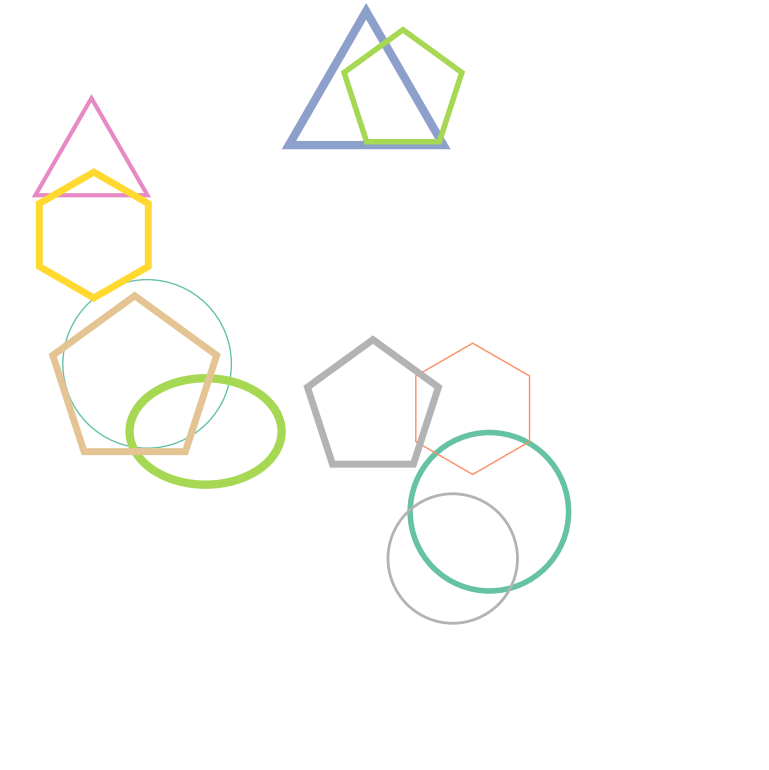[{"shape": "circle", "thickness": 0.5, "radius": 0.55, "center": [0.191, 0.527]}, {"shape": "circle", "thickness": 2, "radius": 0.51, "center": [0.636, 0.335]}, {"shape": "hexagon", "thickness": 0.5, "radius": 0.43, "center": [0.614, 0.469]}, {"shape": "triangle", "thickness": 3, "radius": 0.58, "center": [0.476, 0.87]}, {"shape": "triangle", "thickness": 1.5, "radius": 0.42, "center": [0.119, 0.788]}, {"shape": "pentagon", "thickness": 2, "radius": 0.4, "center": [0.523, 0.881]}, {"shape": "oval", "thickness": 3, "radius": 0.49, "center": [0.267, 0.44]}, {"shape": "hexagon", "thickness": 2.5, "radius": 0.41, "center": [0.122, 0.695]}, {"shape": "pentagon", "thickness": 2.5, "radius": 0.56, "center": [0.175, 0.504]}, {"shape": "circle", "thickness": 1, "radius": 0.42, "center": [0.588, 0.275]}, {"shape": "pentagon", "thickness": 2.5, "radius": 0.45, "center": [0.484, 0.47]}]